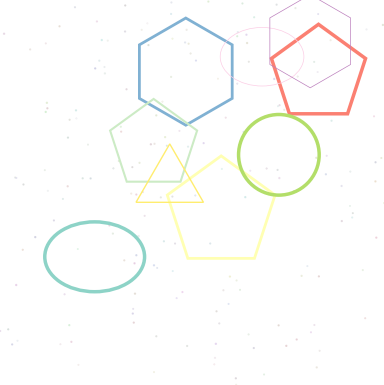[{"shape": "oval", "thickness": 2.5, "radius": 0.65, "center": [0.246, 0.333]}, {"shape": "pentagon", "thickness": 2, "radius": 0.74, "center": [0.574, 0.448]}, {"shape": "pentagon", "thickness": 2.5, "radius": 0.64, "center": [0.827, 0.808]}, {"shape": "hexagon", "thickness": 2, "radius": 0.7, "center": [0.483, 0.814]}, {"shape": "circle", "thickness": 2.5, "radius": 0.52, "center": [0.724, 0.598]}, {"shape": "oval", "thickness": 0.5, "radius": 0.54, "center": [0.681, 0.853]}, {"shape": "hexagon", "thickness": 0.5, "radius": 0.61, "center": [0.806, 0.893]}, {"shape": "pentagon", "thickness": 1.5, "radius": 0.59, "center": [0.399, 0.624]}, {"shape": "triangle", "thickness": 1, "radius": 0.51, "center": [0.441, 0.525]}]